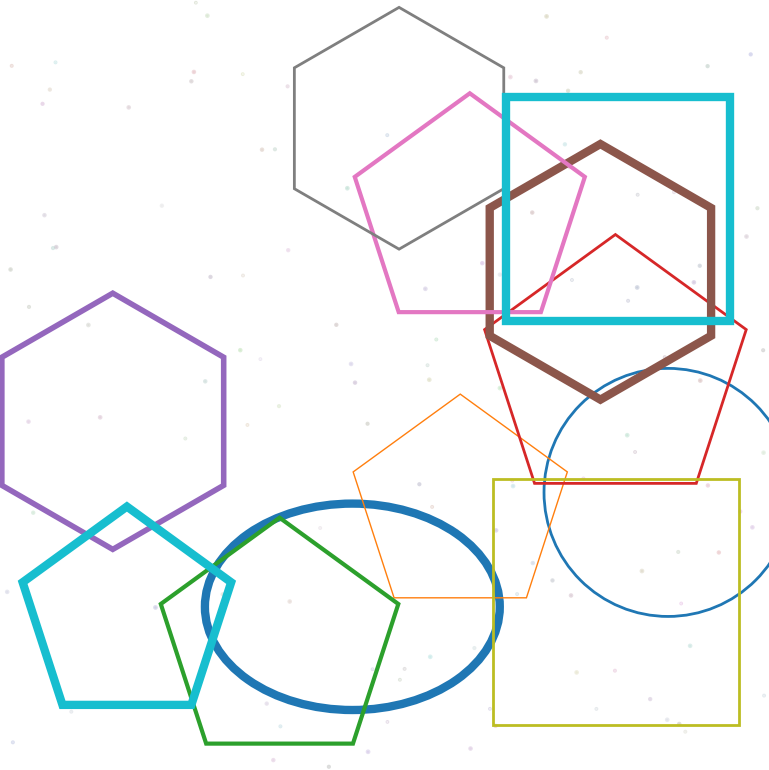[{"shape": "circle", "thickness": 1, "radius": 0.81, "center": [0.868, 0.36]}, {"shape": "oval", "thickness": 3, "radius": 0.96, "center": [0.458, 0.212]}, {"shape": "pentagon", "thickness": 0.5, "radius": 0.73, "center": [0.598, 0.342]}, {"shape": "pentagon", "thickness": 1.5, "radius": 0.81, "center": [0.363, 0.165]}, {"shape": "pentagon", "thickness": 1, "radius": 0.89, "center": [0.799, 0.517]}, {"shape": "hexagon", "thickness": 2, "radius": 0.83, "center": [0.146, 0.453]}, {"shape": "hexagon", "thickness": 3, "radius": 0.83, "center": [0.78, 0.647]}, {"shape": "pentagon", "thickness": 1.5, "radius": 0.79, "center": [0.61, 0.722]}, {"shape": "hexagon", "thickness": 1, "radius": 0.79, "center": [0.518, 0.833]}, {"shape": "square", "thickness": 1, "radius": 0.8, "center": [0.8, 0.218]}, {"shape": "square", "thickness": 3, "radius": 0.73, "center": [0.802, 0.729]}, {"shape": "pentagon", "thickness": 3, "radius": 0.71, "center": [0.165, 0.2]}]